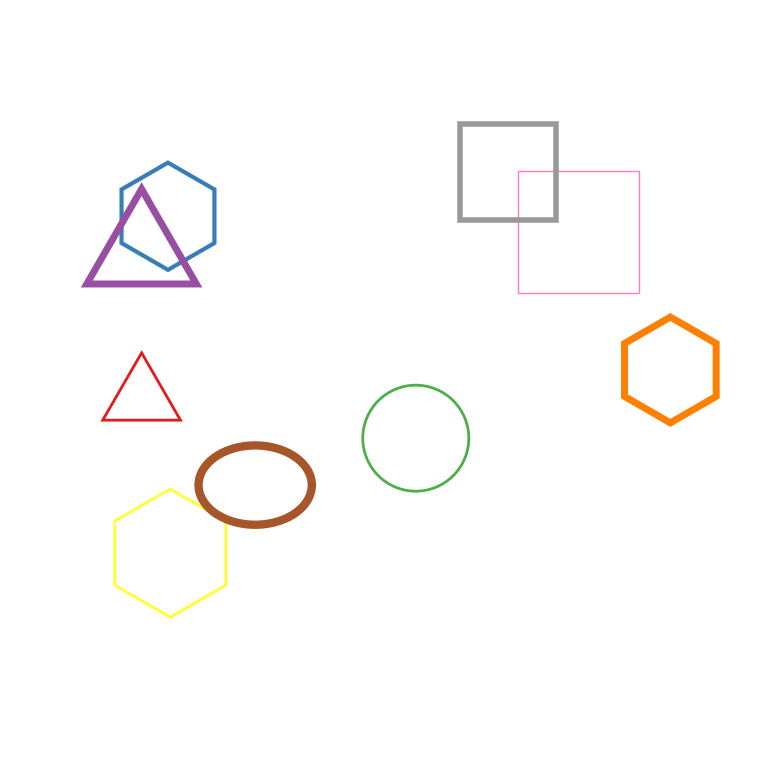[{"shape": "triangle", "thickness": 1, "radius": 0.29, "center": [0.184, 0.483]}, {"shape": "hexagon", "thickness": 1.5, "radius": 0.35, "center": [0.218, 0.719]}, {"shape": "circle", "thickness": 1, "radius": 0.34, "center": [0.54, 0.431]}, {"shape": "triangle", "thickness": 2.5, "radius": 0.41, "center": [0.184, 0.672]}, {"shape": "hexagon", "thickness": 2.5, "radius": 0.34, "center": [0.871, 0.52]}, {"shape": "hexagon", "thickness": 1, "radius": 0.42, "center": [0.221, 0.282]}, {"shape": "oval", "thickness": 3, "radius": 0.37, "center": [0.331, 0.37]}, {"shape": "square", "thickness": 0.5, "radius": 0.4, "center": [0.751, 0.698]}, {"shape": "square", "thickness": 2, "radius": 0.31, "center": [0.66, 0.777]}]